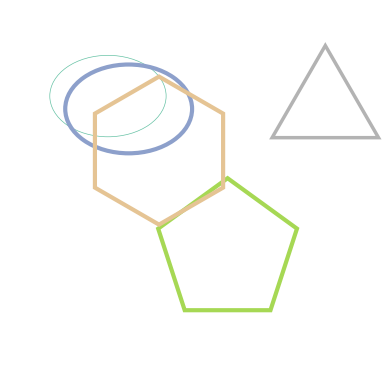[{"shape": "oval", "thickness": 0.5, "radius": 0.76, "center": [0.28, 0.751]}, {"shape": "oval", "thickness": 3, "radius": 0.82, "center": [0.334, 0.717]}, {"shape": "pentagon", "thickness": 3, "radius": 0.95, "center": [0.591, 0.348]}, {"shape": "hexagon", "thickness": 3, "radius": 0.96, "center": [0.413, 0.609]}, {"shape": "triangle", "thickness": 2.5, "radius": 0.8, "center": [0.845, 0.722]}]